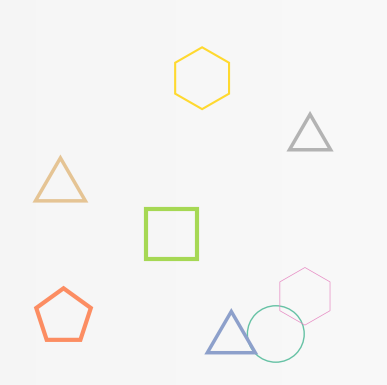[{"shape": "circle", "thickness": 1, "radius": 0.37, "center": [0.712, 0.133]}, {"shape": "pentagon", "thickness": 3, "radius": 0.37, "center": [0.164, 0.177]}, {"shape": "triangle", "thickness": 2.5, "radius": 0.36, "center": [0.597, 0.12]}, {"shape": "hexagon", "thickness": 0.5, "radius": 0.37, "center": [0.787, 0.23]}, {"shape": "square", "thickness": 3, "radius": 0.33, "center": [0.443, 0.393]}, {"shape": "hexagon", "thickness": 1.5, "radius": 0.4, "center": [0.522, 0.797]}, {"shape": "triangle", "thickness": 2.5, "radius": 0.37, "center": [0.156, 0.515]}, {"shape": "triangle", "thickness": 2.5, "radius": 0.31, "center": [0.8, 0.642]}]